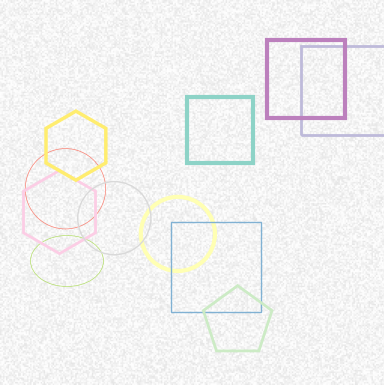[{"shape": "square", "thickness": 3, "radius": 0.43, "center": [0.571, 0.662]}, {"shape": "circle", "thickness": 3, "radius": 0.48, "center": [0.462, 0.392]}, {"shape": "square", "thickness": 2, "radius": 0.58, "center": [0.897, 0.766]}, {"shape": "circle", "thickness": 0.5, "radius": 0.52, "center": [0.17, 0.51]}, {"shape": "square", "thickness": 1, "radius": 0.58, "center": [0.56, 0.308]}, {"shape": "oval", "thickness": 0.5, "radius": 0.47, "center": [0.174, 0.322]}, {"shape": "hexagon", "thickness": 2, "radius": 0.54, "center": [0.155, 0.449]}, {"shape": "circle", "thickness": 1, "radius": 0.48, "center": [0.297, 0.433]}, {"shape": "square", "thickness": 3, "radius": 0.51, "center": [0.794, 0.795]}, {"shape": "pentagon", "thickness": 2, "radius": 0.47, "center": [0.617, 0.164]}, {"shape": "hexagon", "thickness": 2.5, "radius": 0.45, "center": [0.197, 0.622]}]